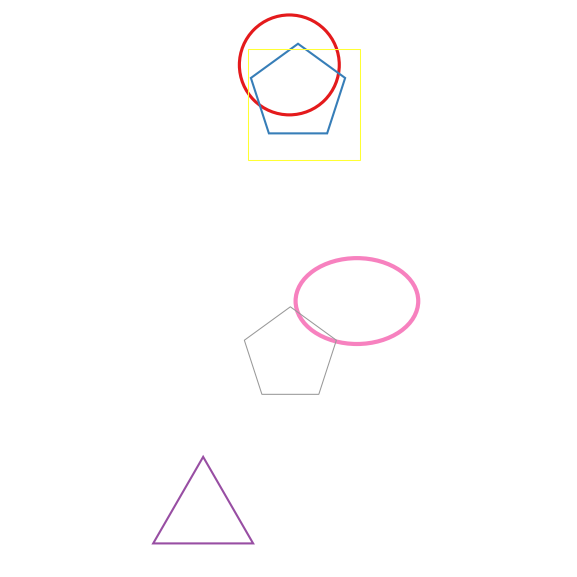[{"shape": "circle", "thickness": 1.5, "radius": 0.43, "center": [0.501, 0.887]}, {"shape": "pentagon", "thickness": 1, "radius": 0.43, "center": [0.516, 0.838]}, {"shape": "triangle", "thickness": 1, "radius": 0.5, "center": [0.352, 0.108]}, {"shape": "square", "thickness": 0.5, "radius": 0.48, "center": [0.527, 0.818]}, {"shape": "oval", "thickness": 2, "radius": 0.53, "center": [0.618, 0.478]}, {"shape": "pentagon", "thickness": 0.5, "radius": 0.42, "center": [0.503, 0.384]}]